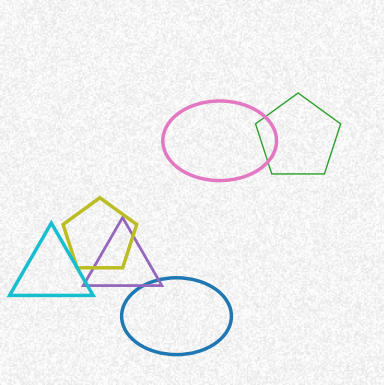[{"shape": "oval", "thickness": 2.5, "radius": 0.71, "center": [0.458, 0.179]}, {"shape": "pentagon", "thickness": 1, "radius": 0.58, "center": [0.774, 0.642]}, {"shape": "triangle", "thickness": 2, "radius": 0.59, "center": [0.318, 0.317]}, {"shape": "oval", "thickness": 2.5, "radius": 0.74, "center": [0.571, 0.634]}, {"shape": "pentagon", "thickness": 2.5, "radius": 0.5, "center": [0.259, 0.386]}, {"shape": "triangle", "thickness": 2.5, "radius": 0.63, "center": [0.133, 0.295]}]